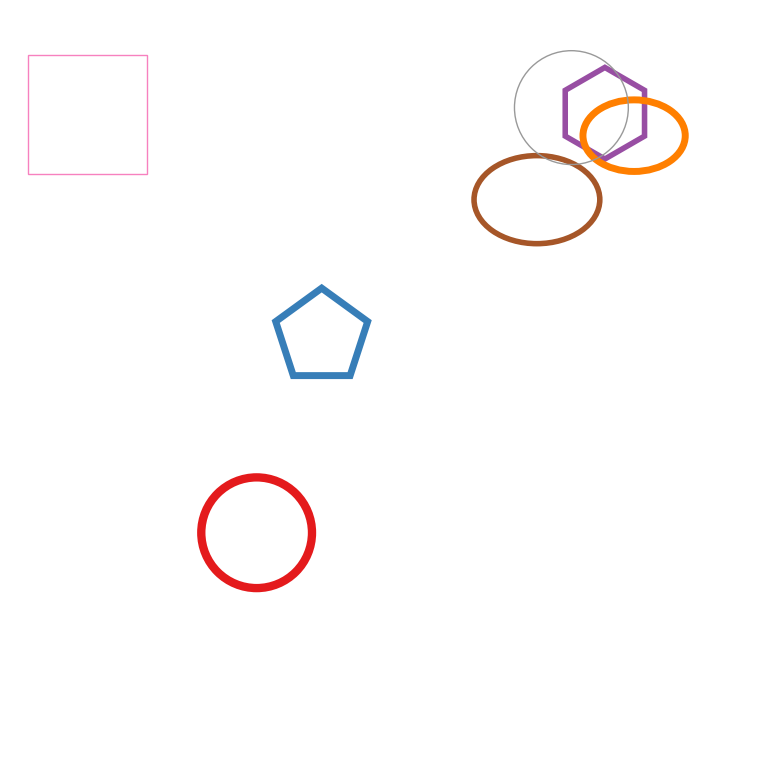[{"shape": "circle", "thickness": 3, "radius": 0.36, "center": [0.333, 0.308]}, {"shape": "pentagon", "thickness": 2.5, "radius": 0.31, "center": [0.418, 0.563]}, {"shape": "hexagon", "thickness": 2, "radius": 0.3, "center": [0.786, 0.853]}, {"shape": "oval", "thickness": 2.5, "radius": 0.33, "center": [0.824, 0.824]}, {"shape": "oval", "thickness": 2, "radius": 0.41, "center": [0.697, 0.741]}, {"shape": "square", "thickness": 0.5, "radius": 0.39, "center": [0.114, 0.851]}, {"shape": "circle", "thickness": 0.5, "radius": 0.37, "center": [0.742, 0.86]}]